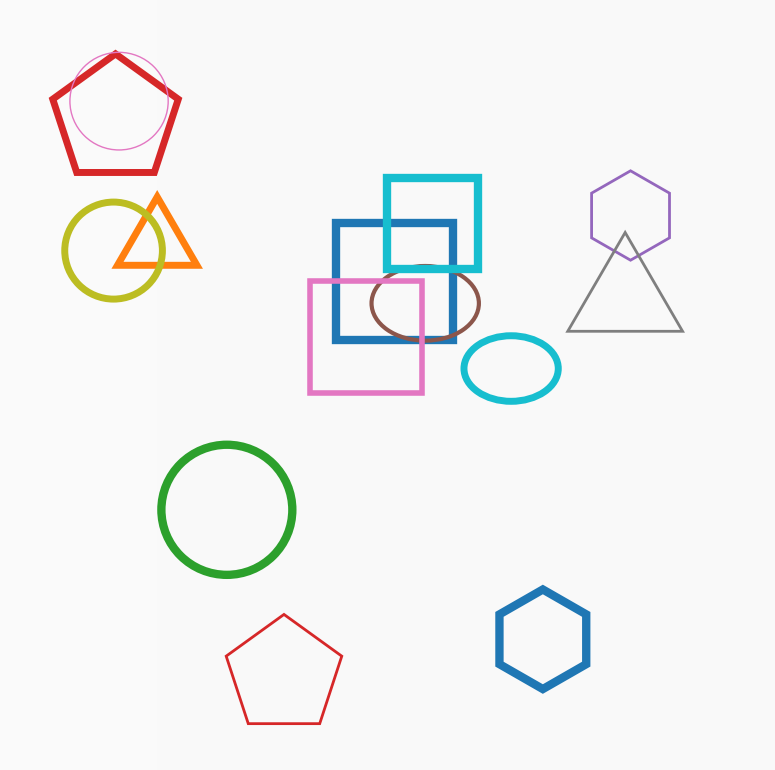[{"shape": "hexagon", "thickness": 3, "radius": 0.32, "center": [0.7, 0.17]}, {"shape": "square", "thickness": 3, "radius": 0.38, "center": [0.509, 0.634]}, {"shape": "triangle", "thickness": 2.5, "radius": 0.3, "center": [0.203, 0.685]}, {"shape": "circle", "thickness": 3, "radius": 0.42, "center": [0.293, 0.338]}, {"shape": "pentagon", "thickness": 2.5, "radius": 0.43, "center": [0.149, 0.845]}, {"shape": "pentagon", "thickness": 1, "radius": 0.39, "center": [0.366, 0.124]}, {"shape": "hexagon", "thickness": 1, "radius": 0.29, "center": [0.814, 0.72]}, {"shape": "oval", "thickness": 1.5, "radius": 0.35, "center": [0.549, 0.606]}, {"shape": "circle", "thickness": 0.5, "radius": 0.32, "center": [0.154, 0.869]}, {"shape": "square", "thickness": 2, "radius": 0.36, "center": [0.472, 0.562]}, {"shape": "triangle", "thickness": 1, "radius": 0.43, "center": [0.807, 0.613]}, {"shape": "circle", "thickness": 2.5, "radius": 0.32, "center": [0.147, 0.675]}, {"shape": "square", "thickness": 3, "radius": 0.3, "center": [0.558, 0.71]}, {"shape": "oval", "thickness": 2.5, "radius": 0.3, "center": [0.66, 0.521]}]